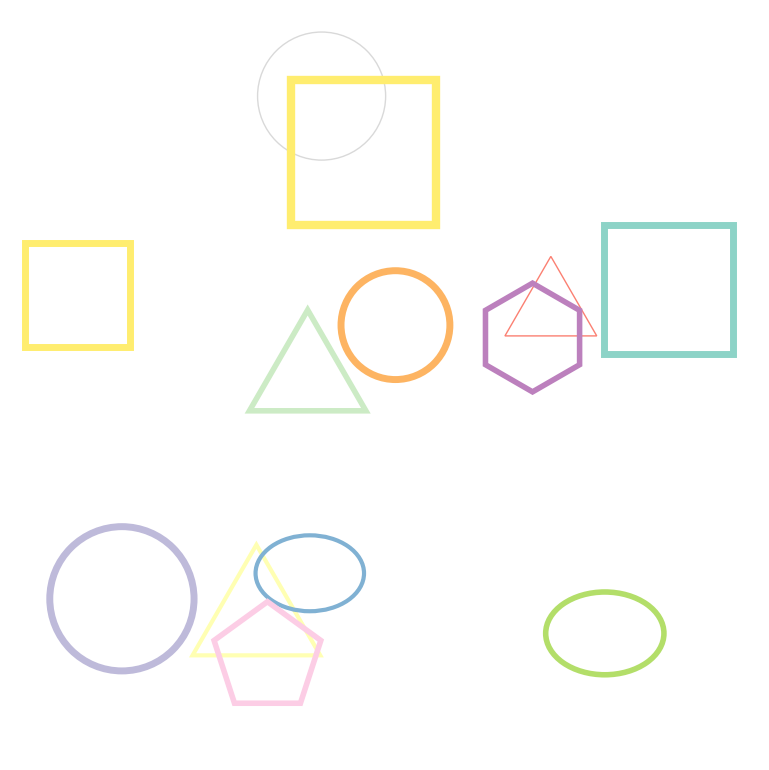[{"shape": "square", "thickness": 2.5, "radius": 0.42, "center": [0.868, 0.624]}, {"shape": "triangle", "thickness": 1.5, "radius": 0.48, "center": [0.333, 0.197]}, {"shape": "circle", "thickness": 2.5, "radius": 0.47, "center": [0.158, 0.222]}, {"shape": "triangle", "thickness": 0.5, "radius": 0.34, "center": [0.715, 0.598]}, {"shape": "oval", "thickness": 1.5, "radius": 0.35, "center": [0.402, 0.255]}, {"shape": "circle", "thickness": 2.5, "radius": 0.35, "center": [0.514, 0.578]}, {"shape": "oval", "thickness": 2, "radius": 0.38, "center": [0.785, 0.177]}, {"shape": "pentagon", "thickness": 2, "radius": 0.36, "center": [0.347, 0.146]}, {"shape": "circle", "thickness": 0.5, "radius": 0.42, "center": [0.418, 0.875]}, {"shape": "hexagon", "thickness": 2, "radius": 0.35, "center": [0.692, 0.562]}, {"shape": "triangle", "thickness": 2, "radius": 0.44, "center": [0.4, 0.51]}, {"shape": "square", "thickness": 3, "radius": 0.47, "center": [0.472, 0.802]}, {"shape": "square", "thickness": 2.5, "radius": 0.34, "center": [0.1, 0.617]}]